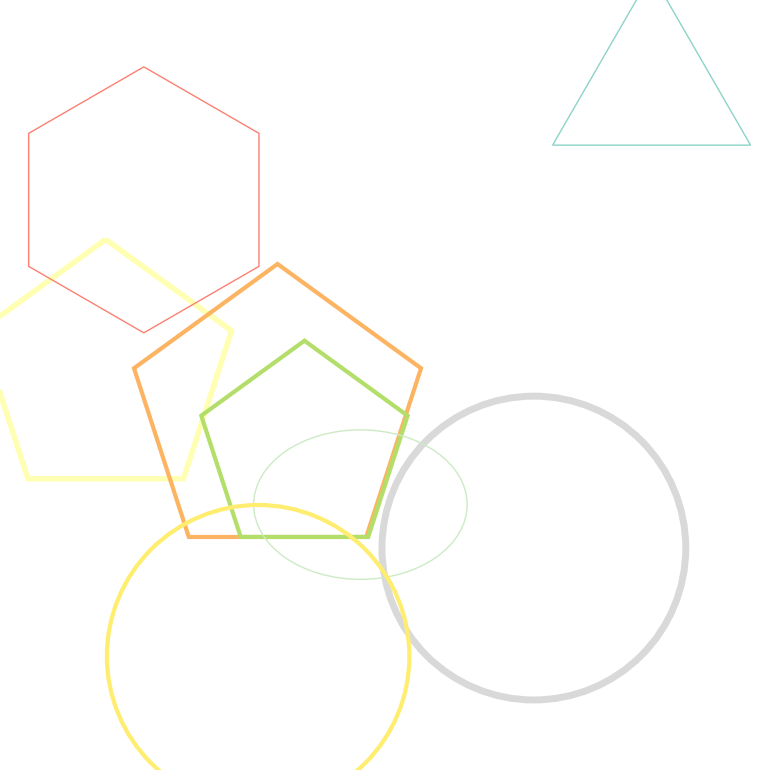[{"shape": "triangle", "thickness": 0.5, "radius": 0.74, "center": [0.846, 0.886]}, {"shape": "pentagon", "thickness": 2, "radius": 0.86, "center": [0.137, 0.517]}, {"shape": "hexagon", "thickness": 0.5, "radius": 0.86, "center": [0.187, 0.74]}, {"shape": "pentagon", "thickness": 1.5, "radius": 0.98, "center": [0.36, 0.461]}, {"shape": "pentagon", "thickness": 1.5, "radius": 0.7, "center": [0.395, 0.417]}, {"shape": "circle", "thickness": 2.5, "radius": 0.99, "center": [0.693, 0.288]}, {"shape": "oval", "thickness": 0.5, "radius": 0.69, "center": [0.468, 0.345]}, {"shape": "circle", "thickness": 1.5, "radius": 0.98, "center": [0.335, 0.148]}]